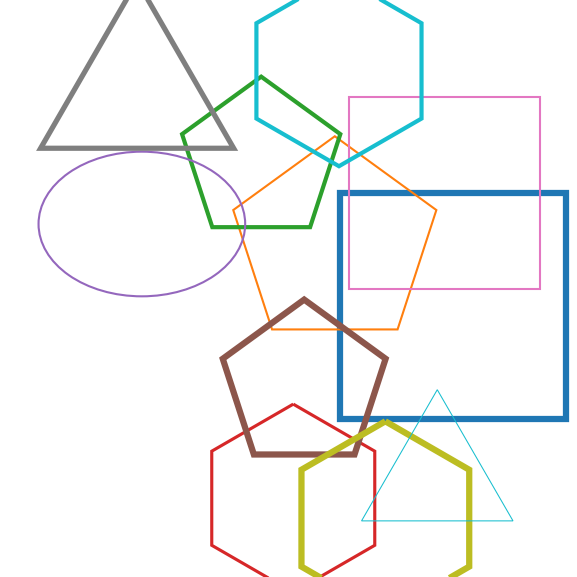[{"shape": "square", "thickness": 3, "radius": 0.98, "center": [0.785, 0.469]}, {"shape": "pentagon", "thickness": 1, "radius": 0.92, "center": [0.58, 0.578]}, {"shape": "pentagon", "thickness": 2, "radius": 0.72, "center": [0.452, 0.722]}, {"shape": "hexagon", "thickness": 1.5, "radius": 0.81, "center": [0.508, 0.136]}, {"shape": "oval", "thickness": 1, "radius": 0.89, "center": [0.246, 0.611]}, {"shape": "pentagon", "thickness": 3, "radius": 0.74, "center": [0.527, 0.332]}, {"shape": "square", "thickness": 1, "radius": 0.83, "center": [0.77, 0.664]}, {"shape": "triangle", "thickness": 2.5, "radius": 0.97, "center": [0.237, 0.839]}, {"shape": "hexagon", "thickness": 3, "radius": 0.84, "center": [0.667, 0.102]}, {"shape": "triangle", "thickness": 0.5, "radius": 0.76, "center": [0.757, 0.173]}, {"shape": "hexagon", "thickness": 2, "radius": 0.83, "center": [0.587, 0.876]}]